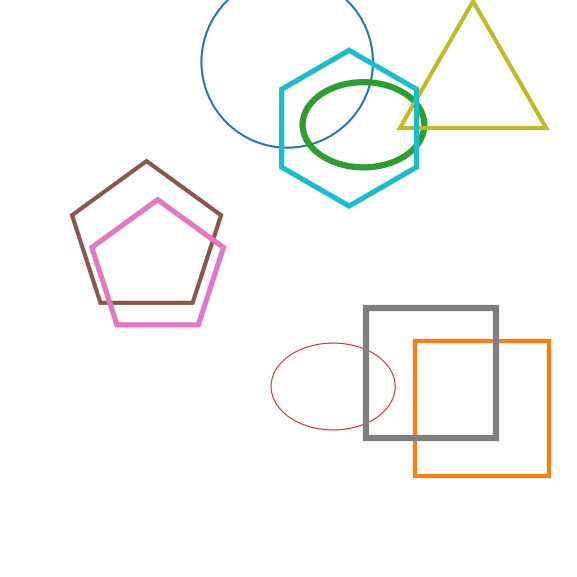[{"shape": "circle", "thickness": 1, "radius": 0.74, "center": [0.497, 0.892]}, {"shape": "square", "thickness": 2, "radius": 0.58, "center": [0.835, 0.292]}, {"shape": "oval", "thickness": 3, "radius": 0.53, "center": [0.629, 0.783]}, {"shape": "oval", "thickness": 0.5, "radius": 0.54, "center": [0.577, 0.33]}, {"shape": "pentagon", "thickness": 2, "radius": 0.68, "center": [0.254, 0.585]}, {"shape": "pentagon", "thickness": 2.5, "radius": 0.6, "center": [0.273, 0.534]}, {"shape": "square", "thickness": 3, "radius": 0.56, "center": [0.746, 0.353]}, {"shape": "triangle", "thickness": 2, "radius": 0.73, "center": [0.819, 0.851]}, {"shape": "hexagon", "thickness": 2.5, "radius": 0.67, "center": [0.604, 0.777]}]